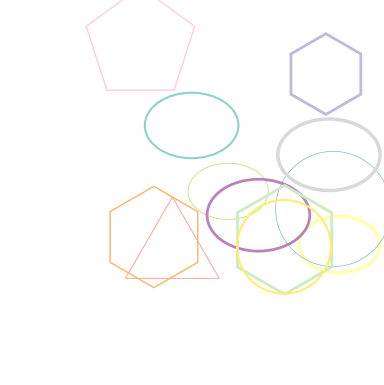[{"shape": "oval", "thickness": 1.5, "radius": 0.61, "center": [0.498, 0.674]}, {"shape": "oval", "thickness": 2.5, "radius": 0.52, "center": [0.881, 0.365]}, {"shape": "hexagon", "thickness": 2, "radius": 0.52, "center": [0.846, 0.808]}, {"shape": "triangle", "thickness": 0.5, "radius": 0.7, "center": [0.448, 0.347]}, {"shape": "circle", "thickness": 0.5, "radius": 0.75, "center": [0.866, 0.457]}, {"shape": "hexagon", "thickness": 1, "radius": 0.66, "center": [0.4, 0.384]}, {"shape": "oval", "thickness": 0.5, "radius": 0.52, "center": [0.593, 0.503]}, {"shape": "pentagon", "thickness": 1, "radius": 0.74, "center": [0.365, 0.886]}, {"shape": "oval", "thickness": 2.5, "radius": 0.66, "center": [0.855, 0.598]}, {"shape": "oval", "thickness": 2, "radius": 0.67, "center": [0.671, 0.441]}, {"shape": "hexagon", "thickness": 2, "radius": 0.71, "center": [0.739, 0.377]}, {"shape": "circle", "thickness": 1.5, "radius": 0.61, "center": [0.738, 0.359]}]